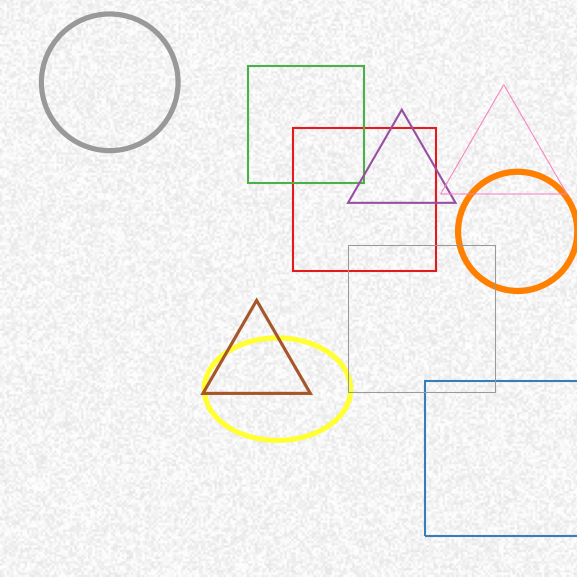[{"shape": "square", "thickness": 1, "radius": 0.62, "center": [0.631, 0.654]}, {"shape": "square", "thickness": 1, "radius": 0.67, "center": [0.87, 0.205]}, {"shape": "square", "thickness": 1, "radius": 0.5, "center": [0.53, 0.784]}, {"shape": "triangle", "thickness": 1, "radius": 0.54, "center": [0.696, 0.702]}, {"shape": "circle", "thickness": 3, "radius": 0.52, "center": [0.896, 0.599]}, {"shape": "oval", "thickness": 2.5, "radius": 0.63, "center": [0.48, 0.325]}, {"shape": "triangle", "thickness": 1.5, "radius": 0.54, "center": [0.444, 0.372]}, {"shape": "triangle", "thickness": 0.5, "radius": 0.63, "center": [0.872, 0.726]}, {"shape": "square", "thickness": 0.5, "radius": 0.63, "center": [0.73, 0.447]}, {"shape": "circle", "thickness": 2.5, "radius": 0.59, "center": [0.19, 0.857]}]